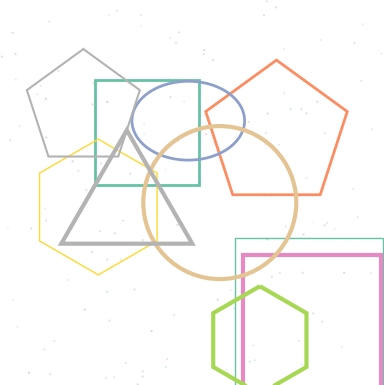[{"shape": "square", "thickness": 1, "radius": 0.96, "center": [0.803, 0.189]}, {"shape": "square", "thickness": 2, "radius": 0.68, "center": [0.381, 0.656]}, {"shape": "pentagon", "thickness": 2, "radius": 0.97, "center": [0.718, 0.651]}, {"shape": "oval", "thickness": 2, "radius": 0.73, "center": [0.489, 0.687]}, {"shape": "square", "thickness": 3, "radius": 0.89, "center": [0.811, 0.158]}, {"shape": "hexagon", "thickness": 3, "radius": 0.7, "center": [0.675, 0.117]}, {"shape": "hexagon", "thickness": 1, "radius": 0.88, "center": [0.255, 0.462]}, {"shape": "circle", "thickness": 3, "radius": 0.99, "center": [0.571, 0.474]}, {"shape": "pentagon", "thickness": 1.5, "radius": 0.77, "center": [0.216, 0.718]}, {"shape": "triangle", "thickness": 3, "radius": 0.98, "center": [0.329, 0.465]}]